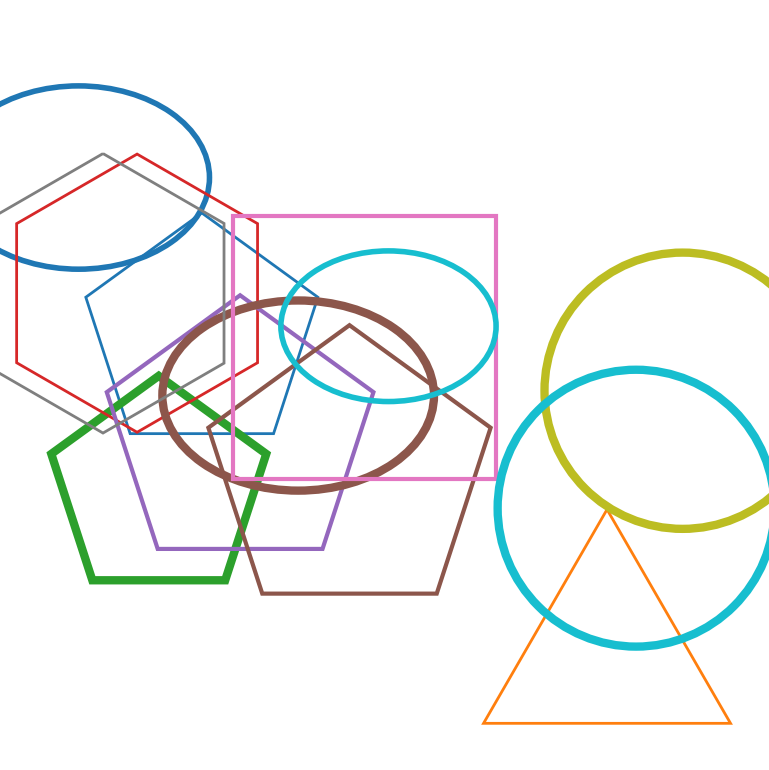[{"shape": "pentagon", "thickness": 1, "radius": 0.79, "center": [0.262, 0.565]}, {"shape": "oval", "thickness": 2, "radius": 0.85, "center": [0.102, 0.769]}, {"shape": "triangle", "thickness": 1, "radius": 0.93, "center": [0.788, 0.153]}, {"shape": "pentagon", "thickness": 3, "radius": 0.73, "center": [0.206, 0.365]}, {"shape": "hexagon", "thickness": 1, "radius": 0.9, "center": [0.178, 0.619]}, {"shape": "pentagon", "thickness": 1.5, "radius": 0.91, "center": [0.312, 0.434]}, {"shape": "pentagon", "thickness": 1.5, "radius": 0.96, "center": [0.454, 0.385]}, {"shape": "oval", "thickness": 3, "radius": 0.88, "center": [0.387, 0.486]}, {"shape": "square", "thickness": 1.5, "radius": 0.85, "center": [0.473, 0.548]}, {"shape": "hexagon", "thickness": 1, "radius": 0.91, "center": [0.134, 0.619]}, {"shape": "circle", "thickness": 3, "radius": 0.9, "center": [0.887, 0.493]}, {"shape": "circle", "thickness": 3, "radius": 0.9, "center": [0.826, 0.34]}, {"shape": "oval", "thickness": 2, "radius": 0.7, "center": [0.505, 0.576]}]